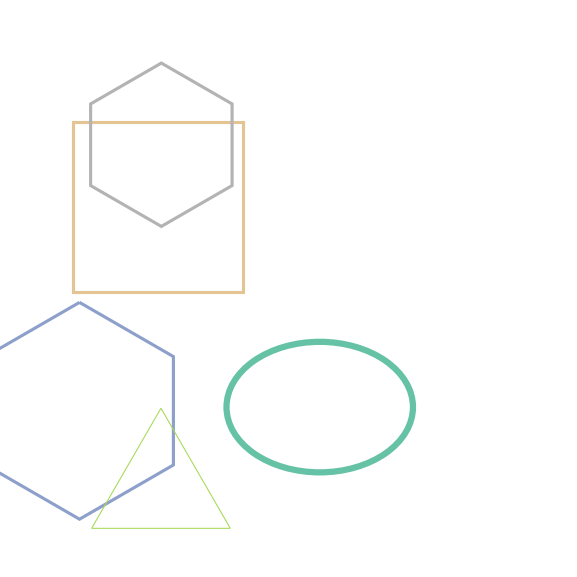[{"shape": "oval", "thickness": 3, "radius": 0.81, "center": [0.554, 0.294]}, {"shape": "hexagon", "thickness": 1.5, "radius": 0.94, "center": [0.138, 0.288]}, {"shape": "triangle", "thickness": 0.5, "radius": 0.69, "center": [0.279, 0.154]}, {"shape": "square", "thickness": 1.5, "radius": 0.74, "center": [0.274, 0.641]}, {"shape": "hexagon", "thickness": 1.5, "radius": 0.71, "center": [0.279, 0.748]}]